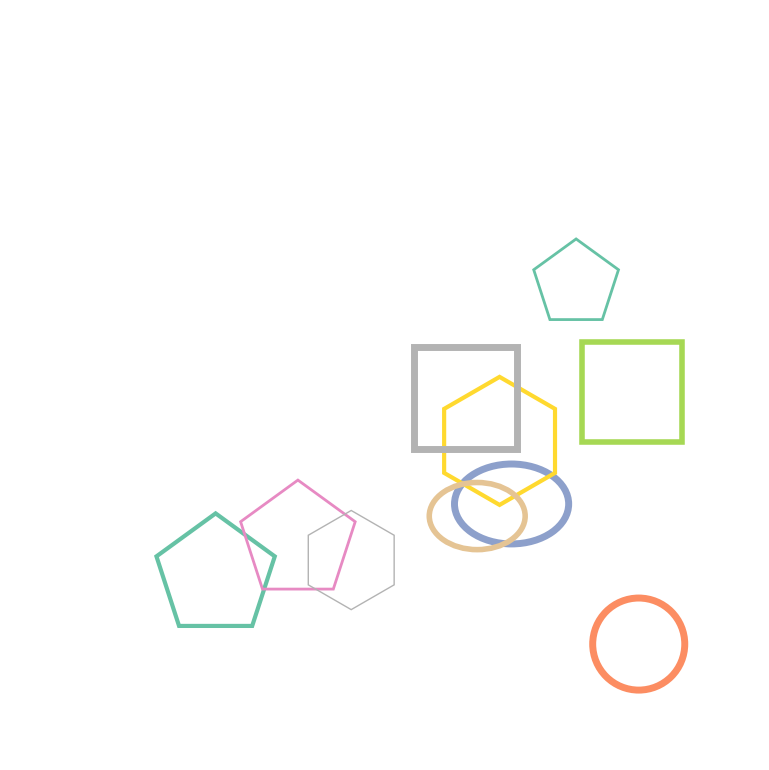[{"shape": "pentagon", "thickness": 1.5, "radius": 0.4, "center": [0.28, 0.252]}, {"shape": "pentagon", "thickness": 1, "radius": 0.29, "center": [0.748, 0.632]}, {"shape": "circle", "thickness": 2.5, "radius": 0.3, "center": [0.83, 0.164]}, {"shape": "oval", "thickness": 2.5, "radius": 0.37, "center": [0.664, 0.345]}, {"shape": "pentagon", "thickness": 1, "radius": 0.39, "center": [0.387, 0.298]}, {"shape": "square", "thickness": 2, "radius": 0.32, "center": [0.82, 0.49]}, {"shape": "hexagon", "thickness": 1.5, "radius": 0.42, "center": [0.649, 0.427]}, {"shape": "oval", "thickness": 2, "radius": 0.31, "center": [0.62, 0.33]}, {"shape": "hexagon", "thickness": 0.5, "radius": 0.32, "center": [0.456, 0.273]}, {"shape": "square", "thickness": 2.5, "radius": 0.33, "center": [0.604, 0.484]}]